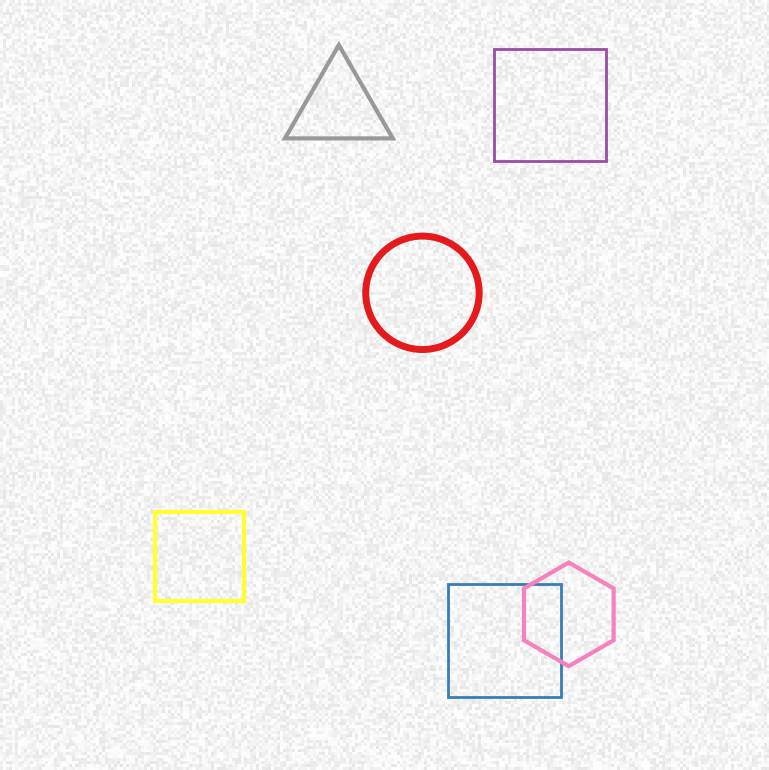[{"shape": "circle", "thickness": 2.5, "radius": 0.37, "center": [0.549, 0.62]}, {"shape": "square", "thickness": 1, "radius": 0.37, "center": [0.656, 0.168]}, {"shape": "square", "thickness": 1, "radius": 0.37, "center": [0.714, 0.864]}, {"shape": "square", "thickness": 1.5, "radius": 0.29, "center": [0.259, 0.277]}, {"shape": "hexagon", "thickness": 1.5, "radius": 0.34, "center": [0.739, 0.202]}, {"shape": "triangle", "thickness": 1.5, "radius": 0.4, "center": [0.44, 0.861]}]